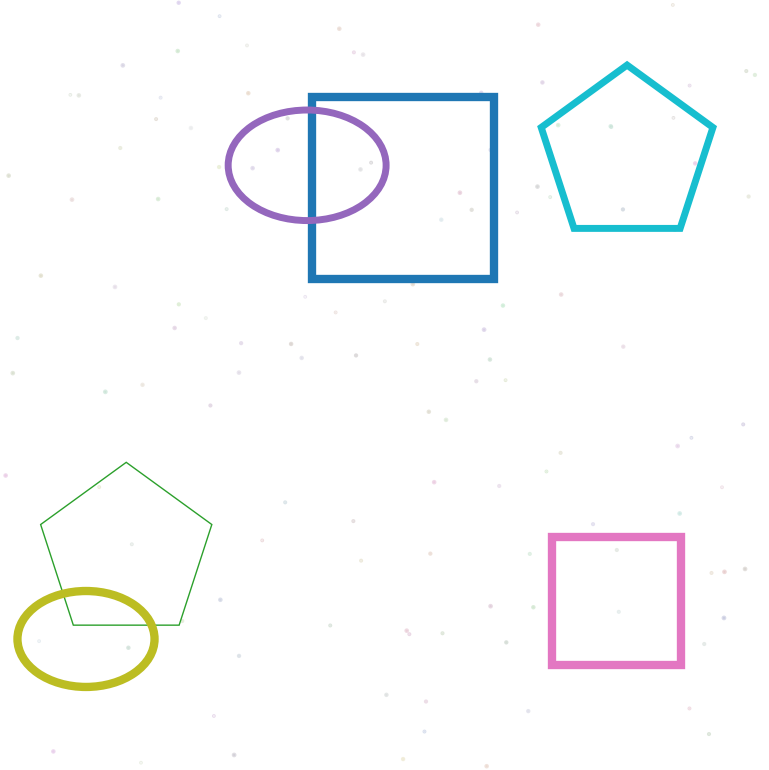[{"shape": "square", "thickness": 3, "radius": 0.59, "center": [0.523, 0.755]}, {"shape": "pentagon", "thickness": 0.5, "radius": 0.58, "center": [0.164, 0.283]}, {"shape": "oval", "thickness": 2.5, "radius": 0.51, "center": [0.399, 0.785]}, {"shape": "square", "thickness": 3, "radius": 0.42, "center": [0.8, 0.22]}, {"shape": "oval", "thickness": 3, "radius": 0.45, "center": [0.112, 0.17]}, {"shape": "pentagon", "thickness": 2.5, "radius": 0.59, "center": [0.814, 0.798]}]